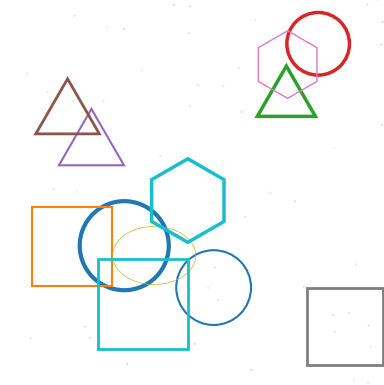[{"shape": "circle", "thickness": 3, "radius": 0.58, "center": [0.323, 0.362]}, {"shape": "circle", "thickness": 1.5, "radius": 0.49, "center": [0.555, 0.253]}, {"shape": "square", "thickness": 1.5, "radius": 0.51, "center": [0.187, 0.36]}, {"shape": "triangle", "thickness": 2.5, "radius": 0.44, "center": [0.744, 0.741]}, {"shape": "circle", "thickness": 2.5, "radius": 0.41, "center": [0.826, 0.886]}, {"shape": "triangle", "thickness": 1.5, "radius": 0.49, "center": [0.238, 0.619]}, {"shape": "triangle", "thickness": 2, "radius": 0.48, "center": [0.176, 0.7]}, {"shape": "hexagon", "thickness": 1, "radius": 0.44, "center": [0.747, 0.832]}, {"shape": "square", "thickness": 2, "radius": 0.5, "center": [0.896, 0.153]}, {"shape": "oval", "thickness": 0.5, "radius": 0.54, "center": [0.401, 0.336]}, {"shape": "square", "thickness": 2, "radius": 0.58, "center": [0.372, 0.211]}, {"shape": "hexagon", "thickness": 2.5, "radius": 0.54, "center": [0.488, 0.479]}]